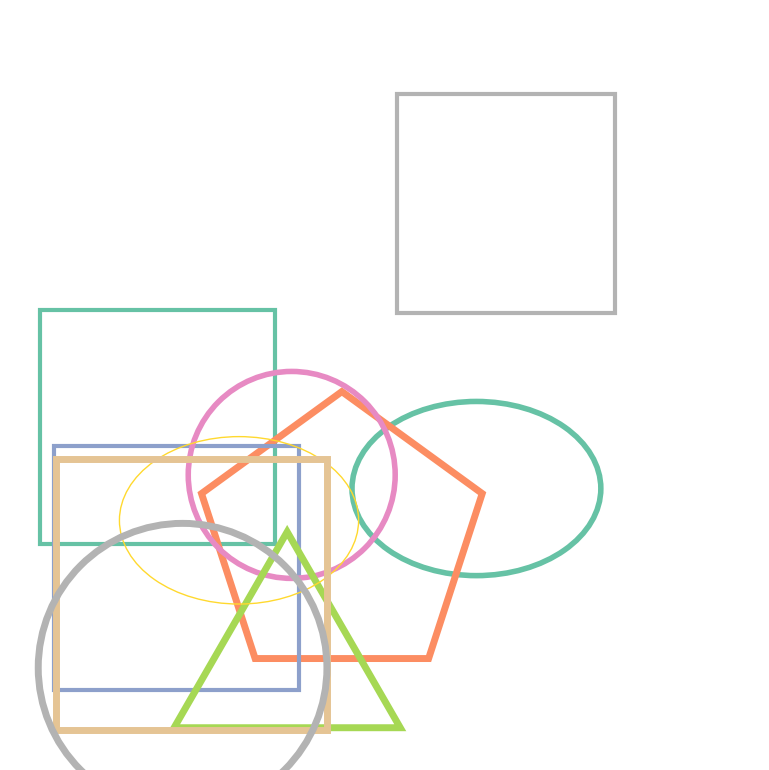[{"shape": "oval", "thickness": 2, "radius": 0.81, "center": [0.619, 0.366]}, {"shape": "square", "thickness": 1.5, "radius": 0.76, "center": [0.205, 0.445]}, {"shape": "pentagon", "thickness": 2.5, "radius": 0.96, "center": [0.444, 0.3]}, {"shape": "square", "thickness": 1.5, "radius": 0.79, "center": [0.229, 0.262]}, {"shape": "circle", "thickness": 2, "radius": 0.67, "center": [0.379, 0.383]}, {"shape": "triangle", "thickness": 2.5, "radius": 0.85, "center": [0.373, 0.14]}, {"shape": "oval", "thickness": 0.5, "radius": 0.78, "center": [0.31, 0.324]}, {"shape": "square", "thickness": 2.5, "radius": 0.88, "center": [0.248, 0.228]}, {"shape": "circle", "thickness": 2.5, "radius": 0.94, "center": [0.237, 0.133]}, {"shape": "square", "thickness": 1.5, "radius": 0.71, "center": [0.657, 0.736]}]